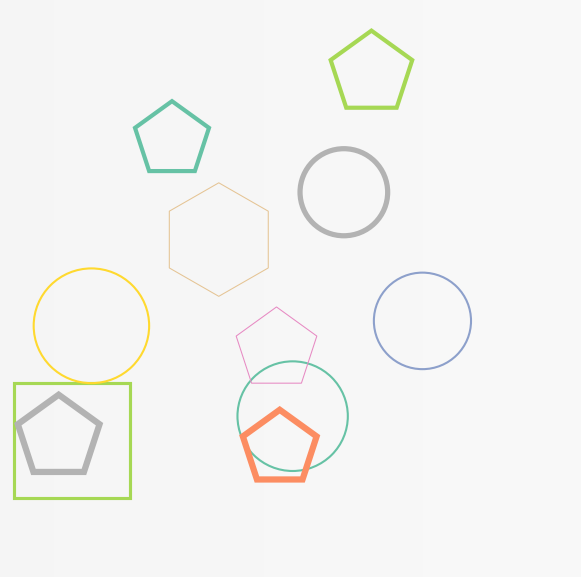[{"shape": "pentagon", "thickness": 2, "radius": 0.33, "center": [0.296, 0.757]}, {"shape": "circle", "thickness": 1, "radius": 0.47, "center": [0.503, 0.279]}, {"shape": "pentagon", "thickness": 3, "radius": 0.33, "center": [0.481, 0.223]}, {"shape": "circle", "thickness": 1, "radius": 0.42, "center": [0.727, 0.443]}, {"shape": "pentagon", "thickness": 0.5, "radius": 0.36, "center": [0.476, 0.395]}, {"shape": "pentagon", "thickness": 2, "radius": 0.37, "center": [0.639, 0.872]}, {"shape": "square", "thickness": 1.5, "radius": 0.5, "center": [0.124, 0.236]}, {"shape": "circle", "thickness": 1, "radius": 0.5, "center": [0.157, 0.435]}, {"shape": "hexagon", "thickness": 0.5, "radius": 0.49, "center": [0.376, 0.584]}, {"shape": "pentagon", "thickness": 3, "radius": 0.37, "center": [0.101, 0.242]}, {"shape": "circle", "thickness": 2.5, "radius": 0.38, "center": [0.592, 0.666]}]